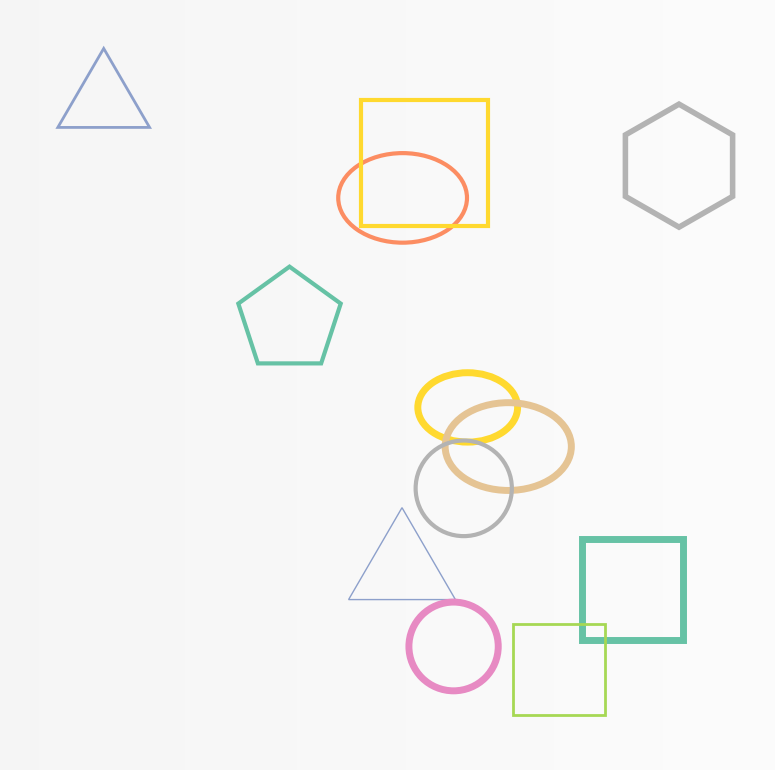[{"shape": "pentagon", "thickness": 1.5, "radius": 0.35, "center": [0.374, 0.584]}, {"shape": "square", "thickness": 2.5, "radius": 0.33, "center": [0.816, 0.234]}, {"shape": "oval", "thickness": 1.5, "radius": 0.42, "center": [0.52, 0.743]}, {"shape": "triangle", "thickness": 0.5, "radius": 0.4, "center": [0.519, 0.261]}, {"shape": "triangle", "thickness": 1, "radius": 0.34, "center": [0.134, 0.869]}, {"shape": "circle", "thickness": 2.5, "radius": 0.29, "center": [0.585, 0.16]}, {"shape": "square", "thickness": 1, "radius": 0.3, "center": [0.721, 0.131]}, {"shape": "oval", "thickness": 2.5, "radius": 0.32, "center": [0.603, 0.471]}, {"shape": "square", "thickness": 1.5, "radius": 0.41, "center": [0.548, 0.789]}, {"shape": "oval", "thickness": 2.5, "radius": 0.41, "center": [0.656, 0.42]}, {"shape": "circle", "thickness": 1.5, "radius": 0.31, "center": [0.598, 0.366]}, {"shape": "hexagon", "thickness": 2, "radius": 0.4, "center": [0.876, 0.785]}]